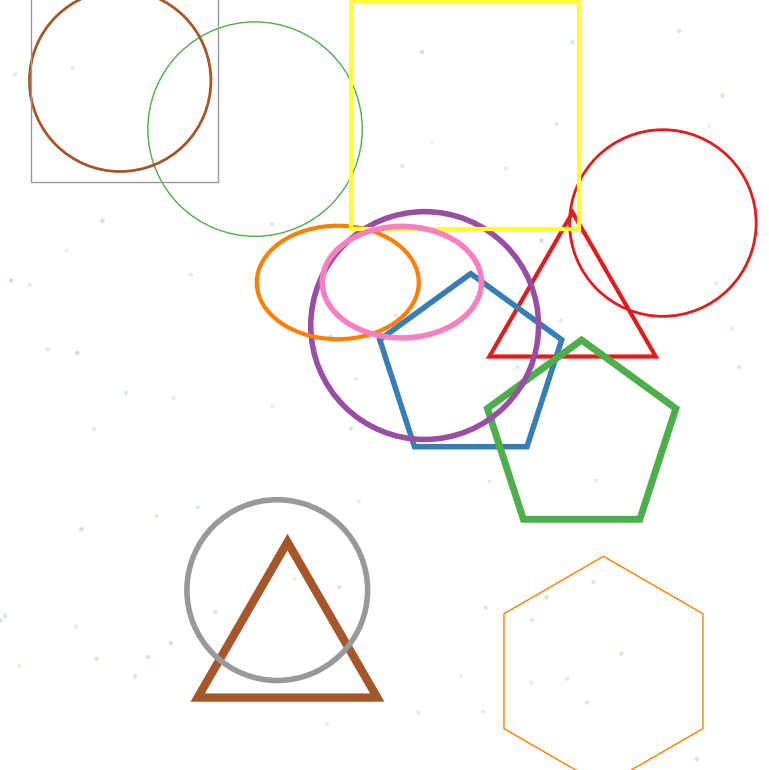[{"shape": "circle", "thickness": 1, "radius": 0.61, "center": [0.861, 0.71]}, {"shape": "triangle", "thickness": 1.5, "radius": 0.62, "center": [0.744, 0.599]}, {"shape": "pentagon", "thickness": 2, "radius": 0.62, "center": [0.611, 0.52]}, {"shape": "circle", "thickness": 0.5, "radius": 0.7, "center": [0.331, 0.832]}, {"shape": "pentagon", "thickness": 2.5, "radius": 0.64, "center": [0.755, 0.43]}, {"shape": "circle", "thickness": 2, "radius": 0.74, "center": [0.551, 0.577]}, {"shape": "oval", "thickness": 1.5, "radius": 0.53, "center": [0.439, 0.633]}, {"shape": "hexagon", "thickness": 0.5, "radius": 0.75, "center": [0.784, 0.128]}, {"shape": "square", "thickness": 1.5, "radius": 0.74, "center": [0.604, 0.851]}, {"shape": "circle", "thickness": 1, "radius": 0.59, "center": [0.156, 0.895]}, {"shape": "triangle", "thickness": 3, "radius": 0.67, "center": [0.373, 0.161]}, {"shape": "oval", "thickness": 2, "radius": 0.52, "center": [0.522, 0.634]}, {"shape": "circle", "thickness": 2, "radius": 0.59, "center": [0.36, 0.234]}, {"shape": "square", "thickness": 0.5, "radius": 0.6, "center": [0.162, 0.885]}]